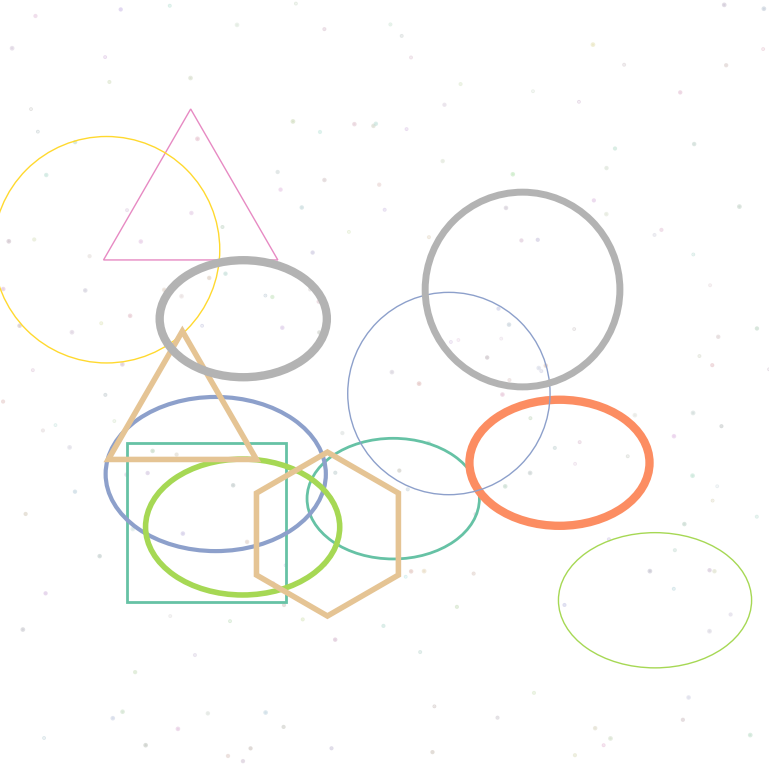[{"shape": "oval", "thickness": 1, "radius": 0.56, "center": [0.511, 0.352]}, {"shape": "square", "thickness": 1, "radius": 0.52, "center": [0.268, 0.321]}, {"shape": "oval", "thickness": 3, "radius": 0.58, "center": [0.727, 0.399]}, {"shape": "circle", "thickness": 0.5, "radius": 0.66, "center": [0.583, 0.489]}, {"shape": "oval", "thickness": 1.5, "radius": 0.72, "center": [0.28, 0.384]}, {"shape": "triangle", "thickness": 0.5, "radius": 0.65, "center": [0.248, 0.728]}, {"shape": "oval", "thickness": 2, "radius": 0.63, "center": [0.315, 0.316]}, {"shape": "oval", "thickness": 0.5, "radius": 0.63, "center": [0.851, 0.22]}, {"shape": "circle", "thickness": 0.5, "radius": 0.74, "center": [0.138, 0.676]}, {"shape": "hexagon", "thickness": 2, "radius": 0.53, "center": [0.425, 0.306]}, {"shape": "triangle", "thickness": 2, "radius": 0.56, "center": [0.237, 0.459]}, {"shape": "circle", "thickness": 2.5, "radius": 0.63, "center": [0.679, 0.624]}, {"shape": "oval", "thickness": 3, "radius": 0.54, "center": [0.316, 0.586]}]